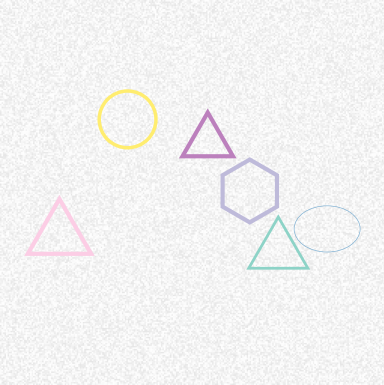[{"shape": "triangle", "thickness": 2, "radius": 0.44, "center": [0.723, 0.348]}, {"shape": "hexagon", "thickness": 3, "radius": 0.41, "center": [0.649, 0.504]}, {"shape": "oval", "thickness": 0.5, "radius": 0.43, "center": [0.85, 0.405]}, {"shape": "triangle", "thickness": 3, "radius": 0.47, "center": [0.154, 0.388]}, {"shape": "triangle", "thickness": 3, "radius": 0.38, "center": [0.54, 0.632]}, {"shape": "circle", "thickness": 2.5, "radius": 0.37, "center": [0.331, 0.69]}]